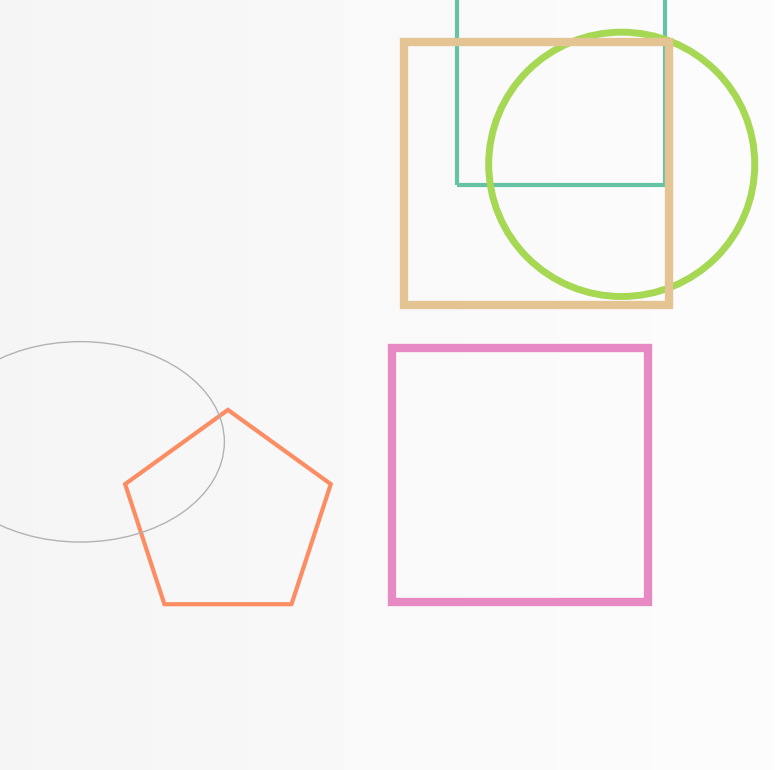[{"shape": "square", "thickness": 1.5, "radius": 0.67, "center": [0.723, 0.894]}, {"shape": "pentagon", "thickness": 1.5, "radius": 0.7, "center": [0.294, 0.328]}, {"shape": "square", "thickness": 3, "radius": 0.83, "center": [0.671, 0.383]}, {"shape": "circle", "thickness": 2.5, "radius": 0.86, "center": [0.802, 0.787]}, {"shape": "square", "thickness": 3, "radius": 0.85, "center": [0.693, 0.774]}, {"shape": "oval", "thickness": 0.5, "radius": 0.93, "center": [0.104, 0.426]}]